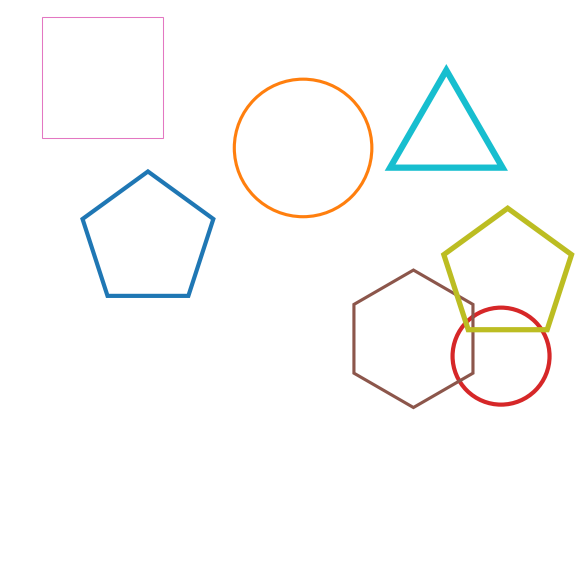[{"shape": "pentagon", "thickness": 2, "radius": 0.6, "center": [0.256, 0.583]}, {"shape": "circle", "thickness": 1.5, "radius": 0.6, "center": [0.525, 0.743]}, {"shape": "circle", "thickness": 2, "radius": 0.42, "center": [0.868, 0.382]}, {"shape": "hexagon", "thickness": 1.5, "radius": 0.6, "center": [0.716, 0.412]}, {"shape": "square", "thickness": 0.5, "radius": 0.53, "center": [0.178, 0.865]}, {"shape": "pentagon", "thickness": 2.5, "radius": 0.58, "center": [0.879, 0.522]}, {"shape": "triangle", "thickness": 3, "radius": 0.56, "center": [0.773, 0.765]}]